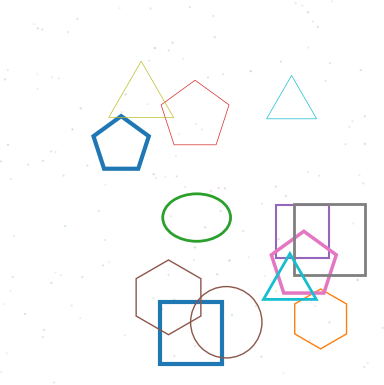[{"shape": "pentagon", "thickness": 3, "radius": 0.38, "center": [0.315, 0.623]}, {"shape": "square", "thickness": 3, "radius": 0.41, "center": [0.496, 0.135]}, {"shape": "hexagon", "thickness": 1, "radius": 0.39, "center": [0.833, 0.172]}, {"shape": "oval", "thickness": 2, "radius": 0.44, "center": [0.511, 0.435]}, {"shape": "pentagon", "thickness": 0.5, "radius": 0.46, "center": [0.507, 0.699]}, {"shape": "square", "thickness": 1.5, "radius": 0.34, "center": [0.786, 0.399]}, {"shape": "hexagon", "thickness": 1, "radius": 0.49, "center": [0.438, 0.228]}, {"shape": "circle", "thickness": 1, "radius": 0.46, "center": [0.588, 0.163]}, {"shape": "pentagon", "thickness": 2.5, "radius": 0.44, "center": [0.789, 0.311]}, {"shape": "square", "thickness": 2, "radius": 0.46, "center": [0.855, 0.378]}, {"shape": "triangle", "thickness": 0.5, "radius": 0.49, "center": [0.367, 0.744]}, {"shape": "triangle", "thickness": 2, "radius": 0.4, "center": [0.753, 0.262]}, {"shape": "triangle", "thickness": 0.5, "radius": 0.38, "center": [0.757, 0.729]}]